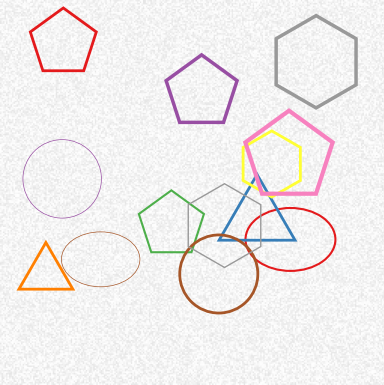[{"shape": "oval", "thickness": 1.5, "radius": 0.58, "center": [0.754, 0.378]}, {"shape": "pentagon", "thickness": 2, "radius": 0.45, "center": [0.164, 0.889]}, {"shape": "triangle", "thickness": 2, "radius": 0.57, "center": [0.668, 0.433]}, {"shape": "pentagon", "thickness": 1.5, "radius": 0.44, "center": [0.445, 0.417]}, {"shape": "circle", "thickness": 0.5, "radius": 0.51, "center": [0.161, 0.535]}, {"shape": "pentagon", "thickness": 2.5, "radius": 0.48, "center": [0.524, 0.761]}, {"shape": "triangle", "thickness": 2, "radius": 0.4, "center": [0.119, 0.289]}, {"shape": "hexagon", "thickness": 2, "radius": 0.43, "center": [0.706, 0.574]}, {"shape": "circle", "thickness": 2, "radius": 0.51, "center": [0.568, 0.288]}, {"shape": "oval", "thickness": 0.5, "radius": 0.51, "center": [0.261, 0.326]}, {"shape": "pentagon", "thickness": 3, "radius": 0.6, "center": [0.751, 0.593]}, {"shape": "hexagon", "thickness": 1, "radius": 0.54, "center": [0.583, 0.414]}, {"shape": "hexagon", "thickness": 2.5, "radius": 0.6, "center": [0.821, 0.84]}]